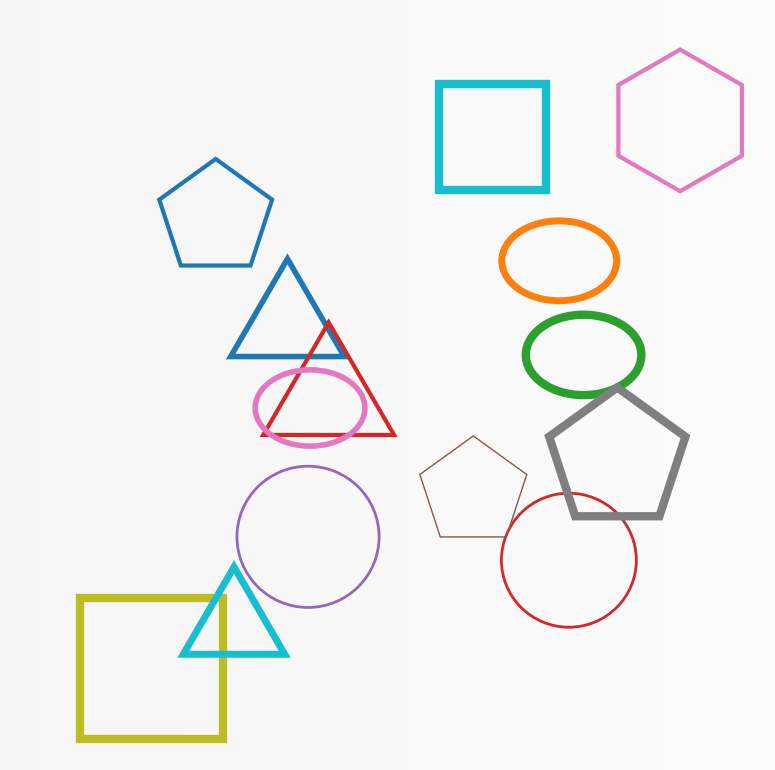[{"shape": "pentagon", "thickness": 1.5, "radius": 0.38, "center": [0.278, 0.717]}, {"shape": "triangle", "thickness": 2, "radius": 0.42, "center": [0.371, 0.579]}, {"shape": "oval", "thickness": 2.5, "radius": 0.37, "center": [0.722, 0.661]}, {"shape": "oval", "thickness": 3, "radius": 0.37, "center": [0.753, 0.539]}, {"shape": "circle", "thickness": 1, "radius": 0.44, "center": [0.734, 0.272]}, {"shape": "triangle", "thickness": 1.5, "radius": 0.49, "center": [0.424, 0.484]}, {"shape": "circle", "thickness": 1, "radius": 0.46, "center": [0.397, 0.303]}, {"shape": "pentagon", "thickness": 0.5, "radius": 0.36, "center": [0.611, 0.361]}, {"shape": "hexagon", "thickness": 1.5, "radius": 0.46, "center": [0.878, 0.844]}, {"shape": "oval", "thickness": 2, "radius": 0.35, "center": [0.4, 0.47]}, {"shape": "pentagon", "thickness": 3, "radius": 0.46, "center": [0.797, 0.404]}, {"shape": "square", "thickness": 3, "radius": 0.46, "center": [0.195, 0.132]}, {"shape": "triangle", "thickness": 2.5, "radius": 0.38, "center": [0.302, 0.188]}, {"shape": "square", "thickness": 3, "radius": 0.34, "center": [0.636, 0.822]}]